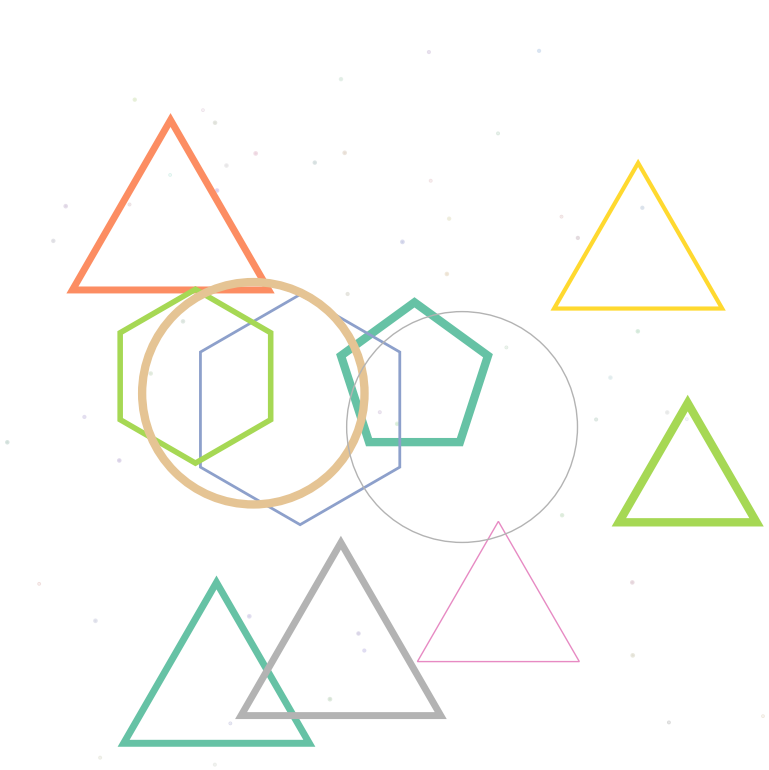[{"shape": "pentagon", "thickness": 3, "radius": 0.5, "center": [0.538, 0.507]}, {"shape": "triangle", "thickness": 2.5, "radius": 0.7, "center": [0.281, 0.104]}, {"shape": "triangle", "thickness": 2.5, "radius": 0.74, "center": [0.221, 0.697]}, {"shape": "hexagon", "thickness": 1, "radius": 0.75, "center": [0.39, 0.468]}, {"shape": "triangle", "thickness": 0.5, "radius": 0.61, "center": [0.647, 0.201]}, {"shape": "hexagon", "thickness": 2, "radius": 0.56, "center": [0.254, 0.511]}, {"shape": "triangle", "thickness": 3, "radius": 0.52, "center": [0.893, 0.373]}, {"shape": "triangle", "thickness": 1.5, "radius": 0.63, "center": [0.829, 0.662]}, {"shape": "circle", "thickness": 3, "radius": 0.72, "center": [0.329, 0.489]}, {"shape": "triangle", "thickness": 2.5, "radius": 0.75, "center": [0.443, 0.146]}, {"shape": "circle", "thickness": 0.5, "radius": 0.75, "center": [0.6, 0.445]}]